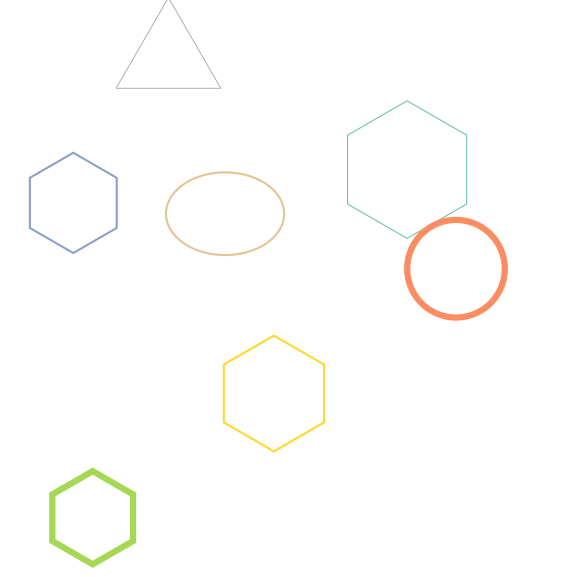[{"shape": "hexagon", "thickness": 0.5, "radius": 0.6, "center": [0.705, 0.705]}, {"shape": "circle", "thickness": 3, "radius": 0.42, "center": [0.79, 0.534]}, {"shape": "hexagon", "thickness": 1, "radius": 0.43, "center": [0.127, 0.648]}, {"shape": "hexagon", "thickness": 3, "radius": 0.4, "center": [0.161, 0.103]}, {"shape": "hexagon", "thickness": 1, "radius": 0.5, "center": [0.474, 0.318]}, {"shape": "oval", "thickness": 1, "radius": 0.51, "center": [0.39, 0.629]}, {"shape": "triangle", "thickness": 0.5, "radius": 0.52, "center": [0.292, 0.899]}]